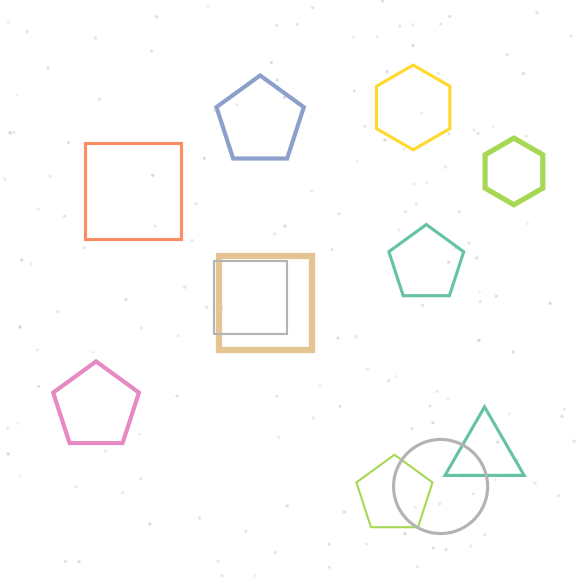[{"shape": "triangle", "thickness": 1.5, "radius": 0.4, "center": [0.839, 0.215]}, {"shape": "pentagon", "thickness": 1.5, "radius": 0.34, "center": [0.738, 0.542]}, {"shape": "square", "thickness": 1.5, "radius": 0.42, "center": [0.23, 0.668]}, {"shape": "pentagon", "thickness": 2, "radius": 0.4, "center": [0.45, 0.789]}, {"shape": "pentagon", "thickness": 2, "radius": 0.39, "center": [0.166, 0.295]}, {"shape": "pentagon", "thickness": 1, "radius": 0.35, "center": [0.683, 0.142]}, {"shape": "hexagon", "thickness": 2.5, "radius": 0.29, "center": [0.89, 0.702]}, {"shape": "hexagon", "thickness": 1.5, "radius": 0.37, "center": [0.715, 0.813]}, {"shape": "square", "thickness": 3, "radius": 0.41, "center": [0.46, 0.474]}, {"shape": "square", "thickness": 1, "radius": 0.32, "center": [0.434, 0.484]}, {"shape": "circle", "thickness": 1.5, "radius": 0.41, "center": [0.763, 0.157]}]